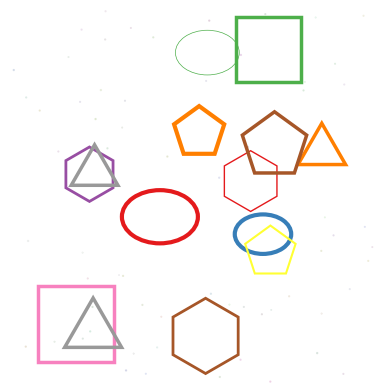[{"shape": "oval", "thickness": 3, "radius": 0.49, "center": [0.415, 0.437]}, {"shape": "hexagon", "thickness": 1, "radius": 0.39, "center": [0.651, 0.53]}, {"shape": "oval", "thickness": 3, "radius": 0.37, "center": [0.683, 0.392]}, {"shape": "oval", "thickness": 0.5, "radius": 0.41, "center": [0.539, 0.863]}, {"shape": "square", "thickness": 2.5, "radius": 0.42, "center": [0.697, 0.871]}, {"shape": "hexagon", "thickness": 2, "radius": 0.35, "center": [0.232, 0.547]}, {"shape": "triangle", "thickness": 2.5, "radius": 0.36, "center": [0.836, 0.608]}, {"shape": "pentagon", "thickness": 3, "radius": 0.34, "center": [0.517, 0.656]}, {"shape": "pentagon", "thickness": 1.5, "radius": 0.34, "center": [0.702, 0.345]}, {"shape": "pentagon", "thickness": 2.5, "radius": 0.44, "center": [0.713, 0.622]}, {"shape": "hexagon", "thickness": 2, "radius": 0.49, "center": [0.534, 0.128]}, {"shape": "square", "thickness": 2.5, "radius": 0.49, "center": [0.198, 0.159]}, {"shape": "triangle", "thickness": 2.5, "radius": 0.35, "center": [0.246, 0.554]}, {"shape": "triangle", "thickness": 2.5, "radius": 0.43, "center": [0.242, 0.14]}]